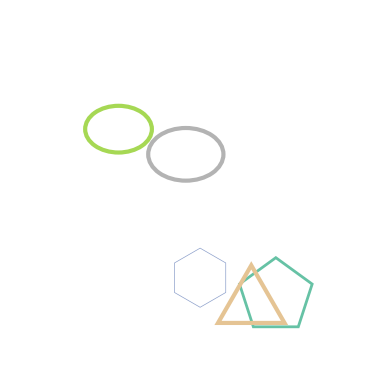[{"shape": "pentagon", "thickness": 2, "radius": 0.5, "center": [0.716, 0.231]}, {"shape": "hexagon", "thickness": 0.5, "radius": 0.38, "center": [0.52, 0.279]}, {"shape": "oval", "thickness": 3, "radius": 0.43, "center": [0.308, 0.665]}, {"shape": "triangle", "thickness": 3, "radius": 0.5, "center": [0.653, 0.211]}, {"shape": "oval", "thickness": 3, "radius": 0.49, "center": [0.483, 0.599]}]